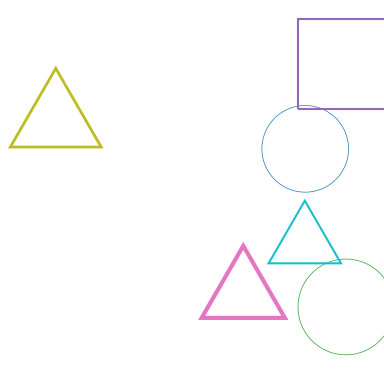[{"shape": "circle", "thickness": 0.5, "radius": 0.56, "center": [0.793, 0.613]}, {"shape": "circle", "thickness": 0.5, "radius": 0.62, "center": [0.898, 0.203]}, {"shape": "square", "thickness": 1.5, "radius": 0.58, "center": [0.892, 0.834]}, {"shape": "triangle", "thickness": 3, "radius": 0.62, "center": [0.632, 0.237]}, {"shape": "triangle", "thickness": 2, "radius": 0.68, "center": [0.145, 0.686]}, {"shape": "triangle", "thickness": 1.5, "radius": 0.54, "center": [0.792, 0.37]}]